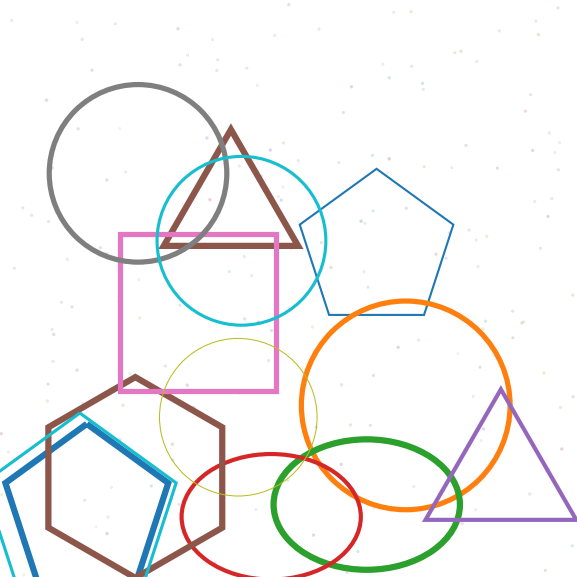[{"shape": "pentagon", "thickness": 3, "radius": 0.74, "center": [0.15, 0.117]}, {"shape": "pentagon", "thickness": 1, "radius": 0.7, "center": [0.652, 0.567]}, {"shape": "circle", "thickness": 2.5, "radius": 0.9, "center": [0.703, 0.297]}, {"shape": "oval", "thickness": 3, "radius": 0.81, "center": [0.635, 0.125]}, {"shape": "oval", "thickness": 2, "radius": 0.78, "center": [0.47, 0.104]}, {"shape": "triangle", "thickness": 2, "radius": 0.75, "center": [0.867, 0.174]}, {"shape": "triangle", "thickness": 3, "radius": 0.67, "center": [0.4, 0.641]}, {"shape": "hexagon", "thickness": 3, "radius": 0.87, "center": [0.234, 0.172]}, {"shape": "square", "thickness": 2.5, "radius": 0.68, "center": [0.343, 0.458]}, {"shape": "circle", "thickness": 2.5, "radius": 0.77, "center": [0.239, 0.699]}, {"shape": "circle", "thickness": 0.5, "radius": 0.68, "center": [0.413, 0.277]}, {"shape": "pentagon", "thickness": 1.5, "radius": 0.88, "center": [0.138, 0.109]}, {"shape": "circle", "thickness": 1.5, "radius": 0.73, "center": [0.418, 0.582]}]